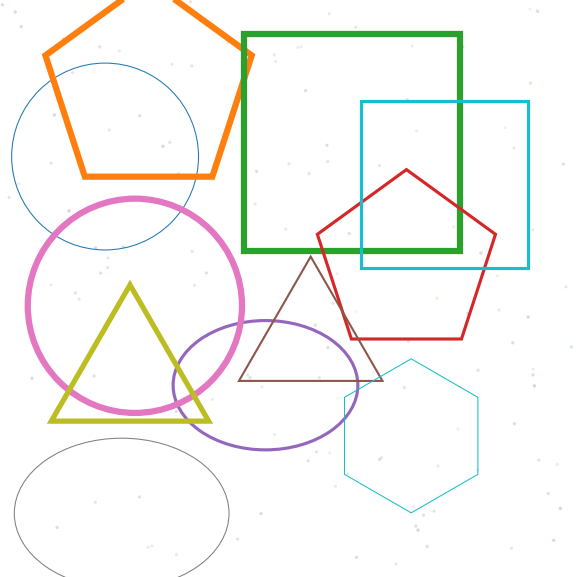[{"shape": "circle", "thickness": 0.5, "radius": 0.81, "center": [0.182, 0.728]}, {"shape": "pentagon", "thickness": 3, "radius": 0.94, "center": [0.257, 0.845]}, {"shape": "square", "thickness": 3, "radius": 0.94, "center": [0.609, 0.752]}, {"shape": "pentagon", "thickness": 1.5, "radius": 0.81, "center": [0.704, 0.543]}, {"shape": "oval", "thickness": 1.5, "radius": 0.8, "center": [0.46, 0.332]}, {"shape": "triangle", "thickness": 1, "radius": 0.72, "center": [0.538, 0.411]}, {"shape": "circle", "thickness": 3, "radius": 0.93, "center": [0.234, 0.47]}, {"shape": "oval", "thickness": 0.5, "radius": 0.93, "center": [0.211, 0.11]}, {"shape": "triangle", "thickness": 2.5, "radius": 0.79, "center": [0.225, 0.349]}, {"shape": "hexagon", "thickness": 0.5, "radius": 0.67, "center": [0.712, 0.244]}, {"shape": "square", "thickness": 1.5, "radius": 0.72, "center": [0.77, 0.679]}]